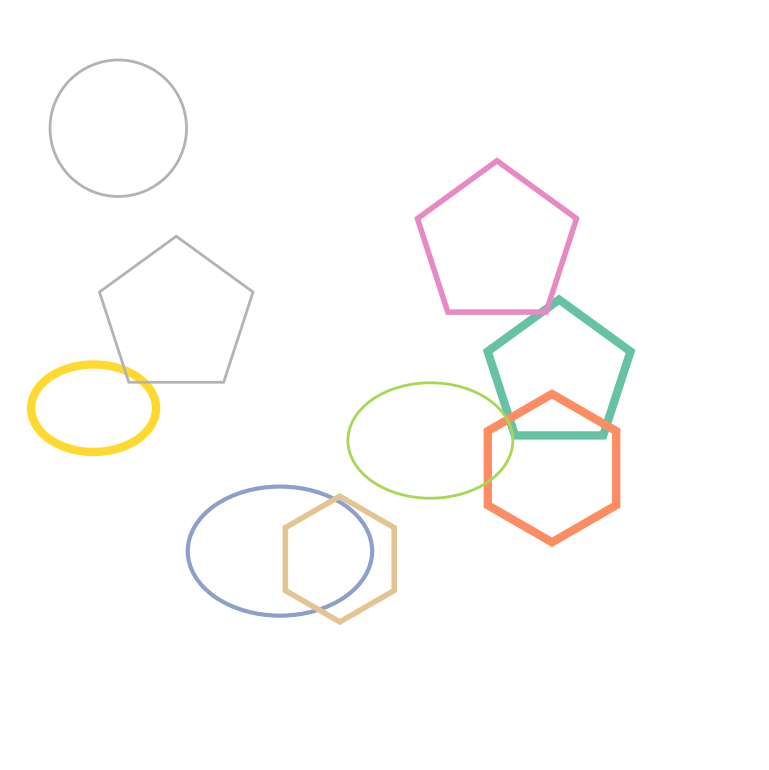[{"shape": "pentagon", "thickness": 3, "radius": 0.49, "center": [0.726, 0.513]}, {"shape": "hexagon", "thickness": 3, "radius": 0.48, "center": [0.717, 0.392]}, {"shape": "oval", "thickness": 1.5, "radius": 0.6, "center": [0.364, 0.284]}, {"shape": "pentagon", "thickness": 2, "radius": 0.54, "center": [0.645, 0.683]}, {"shape": "oval", "thickness": 1, "radius": 0.54, "center": [0.559, 0.428]}, {"shape": "oval", "thickness": 3, "radius": 0.41, "center": [0.122, 0.47]}, {"shape": "hexagon", "thickness": 2, "radius": 0.41, "center": [0.441, 0.274]}, {"shape": "circle", "thickness": 1, "radius": 0.44, "center": [0.154, 0.833]}, {"shape": "pentagon", "thickness": 1, "radius": 0.52, "center": [0.229, 0.588]}]